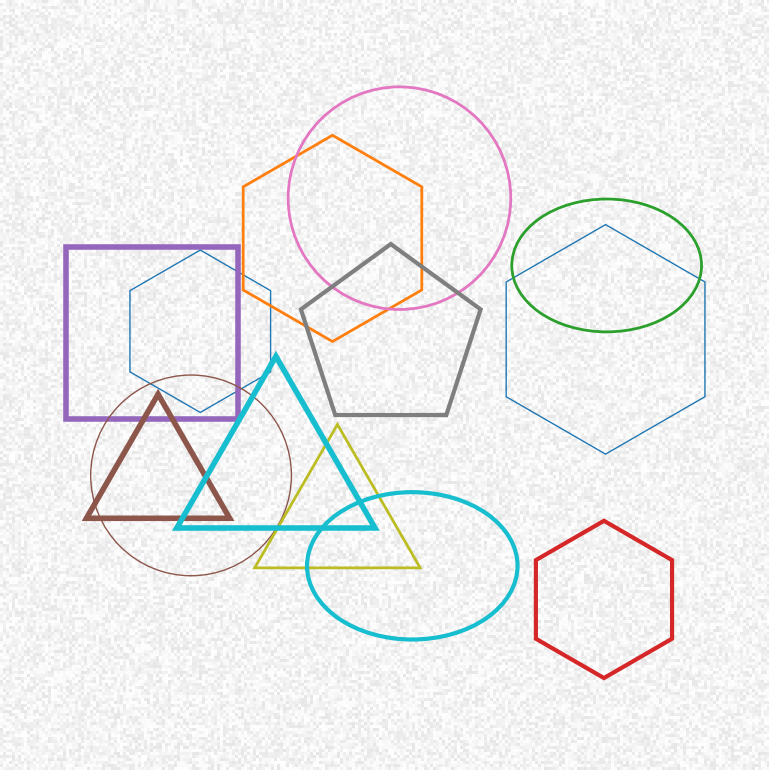[{"shape": "hexagon", "thickness": 0.5, "radius": 0.53, "center": [0.26, 0.57]}, {"shape": "hexagon", "thickness": 0.5, "radius": 0.75, "center": [0.786, 0.559]}, {"shape": "hexagon", "thickness": 1, "radius": 0.67, "center": [0.432, 0.69]}, {"shape": "oval", "thickness": 1, "radius": 0.62, "center": [0.788, 0.655]}, {"shape": "hexagon", "thickness": 1.5, "radius": 0.51, "center": [0.784, 0.222]}, {"shape": "square", "thickness": 2, "radius": 0.56, "center": [0.197, 0.568]}, {"shape": "triangle", "thickness": 2, "radius": 0.54, "center": [0.205, 0.381]}, {"shape": "circle", "thickness": 0.5, "radius": 0.65, "center": [0.248, 0.383]}, {"shape": "circle", "thickness": 1, "radius": 0.72, "center": [0.519, 0.743]}, {"shape": "pentagon", "thickness": 1.5, "radius": 0.61, "center": [0.507, 0.56]}, {"shape": "triangle", "thickness": 1, "radius": 0.62, "center": [0.438, 0.325]}, {"shape": "oval", "thickness": 1.5, "radius": 0.68, "center": [0.535, 0.265]}, {"shape": "triangle", "thickness": 2, "radius": 0.74, "center": [0.358, 0.389]}]